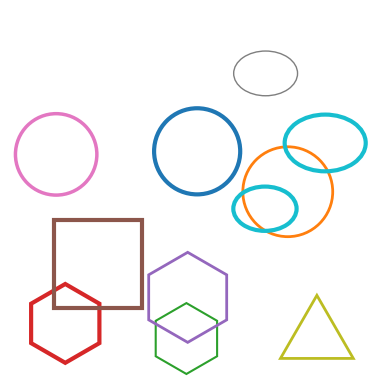[{"shape": "circle", "thickness": 3, "radius": 0.56, "center": [0.512, 0.607]}, {"shape": "circle", "thickness": 2, "radius": 0.58, "center": [0.747, 0.502]}, {"shape": "hexagon", "thickness": 1.5, "radius": 0.46, "center": [0.484, 0.121]}, {"shape": "hexagon", "thickness": 3, "radius": 0.51, "center": [0.17, 0.16]}, {"shape": "hexagon", "thickness": 2, "radius": 0.58, "center": [0.488, 0.228]}, {"shape": "square", "thickness": 3, "radius": 0.58, "center": [0.255, 0.314]}, {"shape": "circle", "thickness": 2.5, "radius": 0.53, "center": [0.146, 0.599]}, {"shape": "oval", "thickness": 1, "radius": 0.41, "center": [0.69, 0.809]}, {"shape": "triangle", "thickness": 2, "radius": 0.55, "center": [0.823, 0.124]}, {"shape": "oval", "thickness": 3, "radius": 0.41, "center": [0.688, 0.458]}, {"shape": "oval", "thickness": 3, "radius": 0.53, "center": [0.845, 0.629]}]